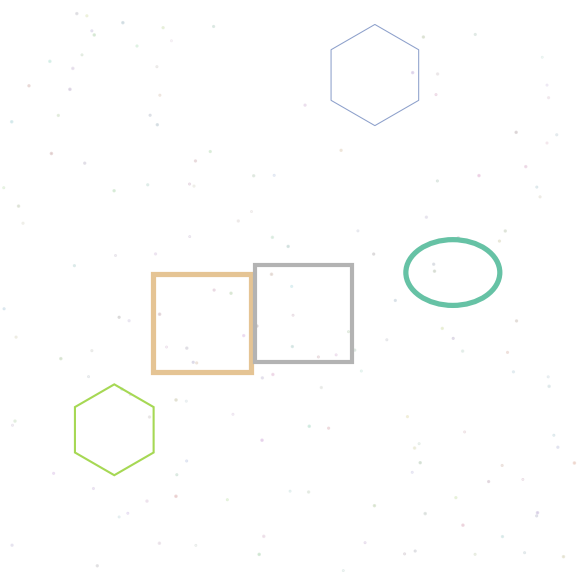[{"shape": "oval", "thickness": 2.5, "radius": 0.41, "center": [0.784, 0.527]}, {"shape": "hexagon", "thickness": 0.5, "radius": 0.44, "center": [0.649, 0.869]}, {"shape": "hexagon", "thickness": 1, "radius": 0.39, "center": [0.198, 0.255]}, {"shape": "square", "thickness": 2.5, "radius": 0.42, "center": [0.35, 0.44]}, {"shape": "square", "thickness": 2, "radius": 0.42, "center": [0.526, 0.457]}]